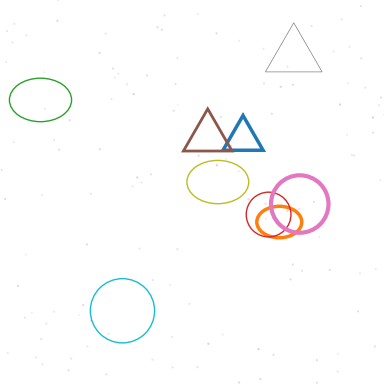[{"shape": "triangle", "thickness": 2.5, "radius": 0.3, "center": [0.631, 0.64]}, {"shape": "oval", "thickness": 2.5, "radius": 0.29, "center": [0.725, 0.423]}, {"shape": "oval", "thickness": 1, "radius": 0.4, "center": [0.105, 0.74]}, {"shape": "circle", "thickness": 1, "radius": 0.29, "center": [0.698, 0.443]}, {"shape": "triangle", "thickness": 2, "radius": 0.36, "center": [0.54, 0.644]}, {"shape": "circle", "thickness": 3, "radius": 0.37, "center": [0.779, 0.47]}, {"shape": "triangle", "thickness": 0.5, "radius": 0.43, "center": [0.763, 0.856]}, {"shape": "oval", "thickness": 1, "radius": 0.4, "center": [0.566, 0.527]}, {"shape": "circle", "thickness": 1, "radius": 0.42, "center": [0.318, 0.193]}]